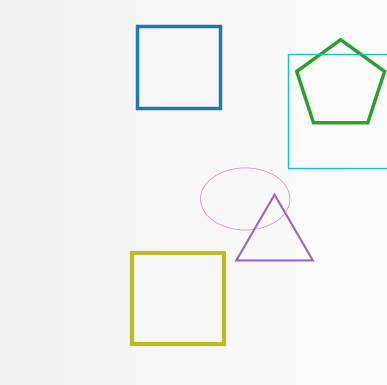[{"shape": "square", "thickness": 2.5, "radius": 0.53, "center": [0.46, 0.826]}, {"shape": "pentagon", "thickness": 2.5, "radius": 0.6, "center": [0.879, 0.778]}, {"shape": "triangle", "thickness": 1.5, "radius": 0.57, "center": [0.709, 0.38]}, {"shape": "oval", "thickness": 0.5, "radius": 0.58, "center": [0.633, 0.483]}, {"shape": "square", "thickness": 3, "radius": 0.59, "center": [0.46, 0.224]}, {"shape": "square", "thickness": 1, "radius": 0.74, "center": [0.892, 0.712]}]